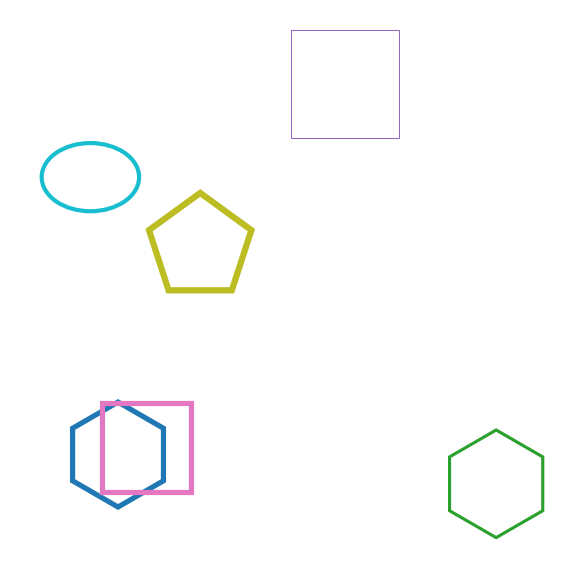[{"shape": "hexagon", "thickness": 2.5, "radius": 0.45, "center": [0.204, 0.212]}, {"shape": "hexagon", "thickness": 1.5, "radius": 0.47, "center": [0.859, 0.161]}, {"shape": "square", "thickness": 0.5, "radius": 0.46, "center": [0.597, 0.854]}, {"shape": "square", "thickness": 2.5, "radius": 0.39, "center": [0.254, 0.225]}, {"shape": "pentagon", "thickness": 3, "radius": 0.47, "center": [0.347, 0.572]}, {"shape": "oval", "thickness": 2, "radius": 0.42, "center": [0.157, 0.692]}]